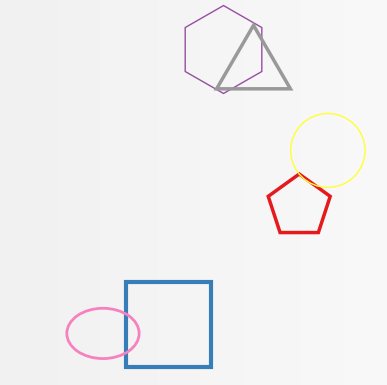[{"shape": "pentagon", "thickness": 2.5, "radius": 0.42, "center": [0.772, 0.464]}, {"shape": "square", "thickness": 3, "radius": 0.55, "center": [0.435, 0.157]}, {"shape": "hexagon", "thickness": 1, "radius": 0.57, "center": [0.577, 0.871]}, {"shape": "circle", "thickness": 1, "radius": 0.48, "center": [0.846, 0.609]}, {"shape": "oval", "thickness": 2, "radius": 0.47, "center": [0.266, 0.134]}, {"shape": "triangle", "thickness": 2.5, "radius": 0.55, "center": [0.654, 0.824]}]